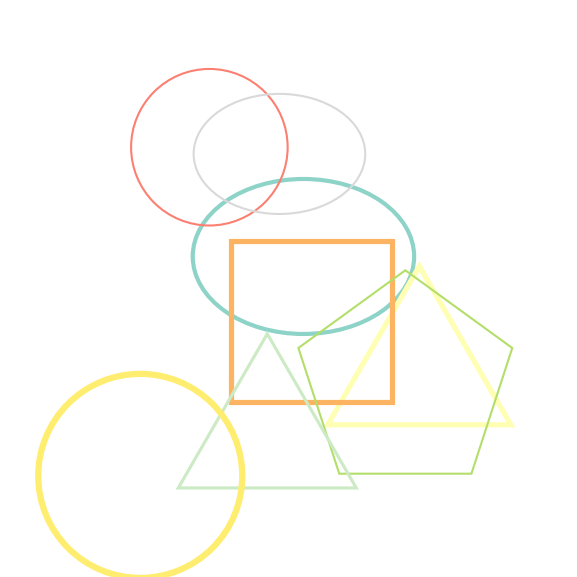[{"shape": "oval", "thickness": 2, "radius": 0.96, "center": [0.525, 0.555]}, {"shape": "triangle", "thickness": 2.5, "radius": 0.92, "center": [0.726, 0.355]}, {"shape": "circle", "thickness": 1, "radius": 0.68, "center": [0.363, 0.744]}, {"shape": "square", "thickness": 2.5, "radius": 0.7, "center": [0.539, 0.442]}, {"shape": "pentagon", "thickness": 1, "radius": 0.97, "center": [0.702, 0.336]}, {"shape": "oval", "thickness": 1, "radius": 0.74, "center": [0.484, 0.733]}, {"shape": "triangle", "thickness": 1.5, "radius": 0.89, "center": [0.463, 0.243]}, {"shape": "circle", "thickness": 3, "radius": 0.88, "center": [0.243, 0.175]}]